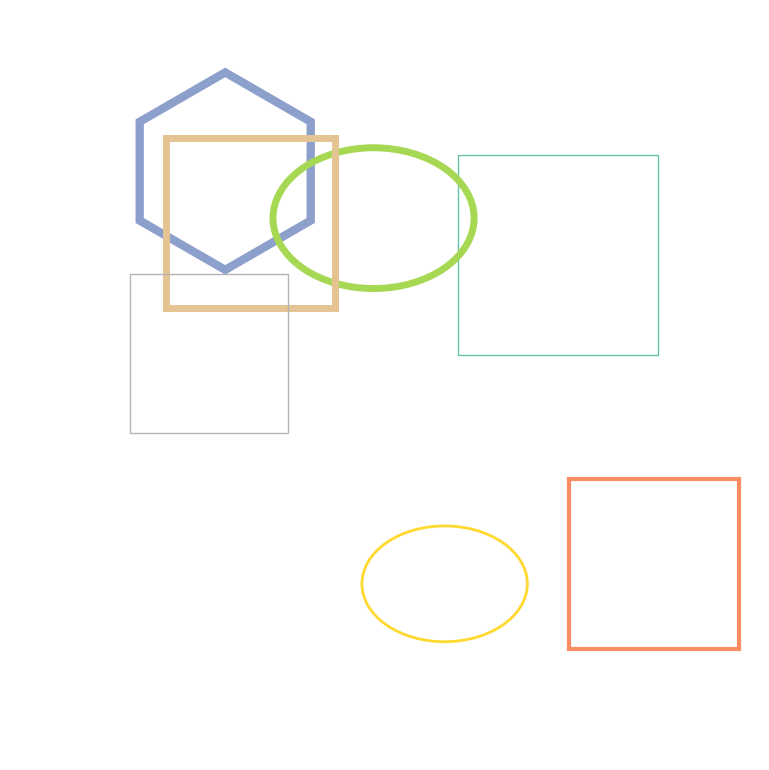[{"shape": "square", "thickness": 0.5, "radius": 0.65, "center": [0.725, 0.669]}, {"shape": "square", "thickness": 1.5, "radius": 0.55, "center": [0.849, 0.267]}, {"shape": "hexagon", "thickness": 3, "radius": 0.64, "center": [0.292, 0.778]}, {"shape": "oval", "thickness": 2.5, "radius": 0.65, "center": [0.485, 0.717]}, {"shape": "oval", "thickness": 1, "radius": 0.54, "center": [0.577, 0.242]}, {"shape": "square", "thickness": 2.5, "radius": 0.55, "center": [0.325, 0.711]}, {"shape": "square", "thickness": 0.5, "radius": 0.51, "center": [0.271, 0.541]}]